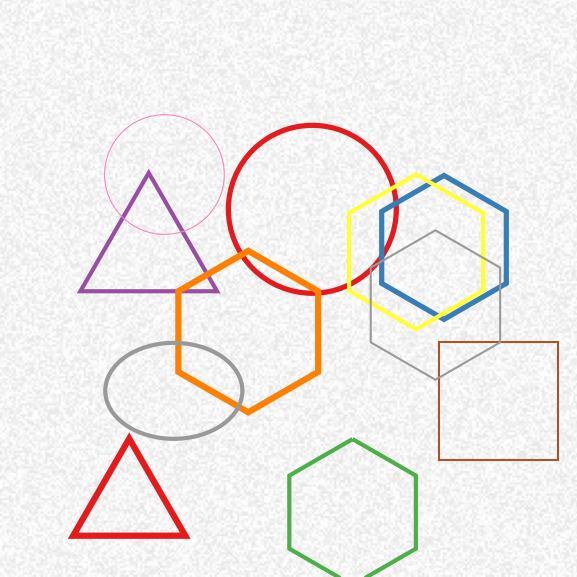[{"shape": "triangle", "thickness": 3, "radius": 0.56, "center": [0.224, 0.128]}, {"shape": "circle", "thickness": 2.5, "radius": 0.73, "center": [0.541, 0.637]}, {"shape": "hexagon", "thickness": 2.5, "radius": 0.62, "center": [0.769, 0.571]}, {"shape": "hexagon", "thickness": 2, "radius": 0.63, "center": [0.611, 0.112]}, {"shape": "triangle", "thickness": 2, "radius": 0.68, "center": [0.258, 0.563]}, {"shape": "hexagon", "thickness": 3, "radius": 0.7, "center": [0.43, 0.425]}, {"shape": "hexagon", "thickness": 2, "radius": 0.67, "center": [0.721, 0.563]}, {"shape": "square", "thickness": 1, "radius": 0.51, "center": [0.863, 0.305]}, {"shape": "circle", "thickness": 0.5, "radius": 0.52, "center": [0.285, 0.697]}, {"shape": "oval", "thickness": 2, "radius": 0.59, "center": [0.301, 0.322]}, {"shape": "hexagon", "thickness": 1, "radius": 0.65, "center": [0.754, 0.471]}]